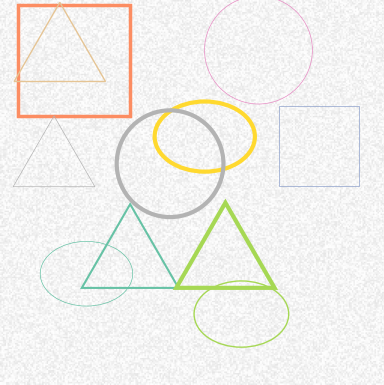[{"shape": "triangle", "thickness": 1.5, "radius": 0.72, "center": [0.338, 0.325]}, {"shape": "oval", "thickness": 0.5, "radius": 0.6, "center": [0.225, 0.289]}, {"shape": "square", "thickness": 2.5, "radius": 0.72, "center": [0.193, 0.843]}, {"shape": "square", "thickness": 0.5, "radius": 0.52, "center": [0.829, 0.621]}, {"shape": "circle", "thickness": 0.5, "radius": 0.7, "center": [0.671, 0.87]}, {"shape": "triangle", "thickness": 3, "radius": 0.74, "center": [0.585, 0.326]}, {"shape": "oval", "thickness": 1, "radius": 0.61, "center": [0.627, 0.184]}, {"shape": "oval", "thickness": 3, "radius": 0.65, "center": [0.532, 0.645]}, {"shape": "triangle", "thickness": 1, "radius": 0.68, "center": [0.155, 0.857]}, {"shape": "triangle", "thickness": 0.5, "radius": 0.61, "center": [0.14, 0.576]}, {"shape": "circle", "thickness": 3, "radius": 0.69, "center": [0.442, 0.575]}]